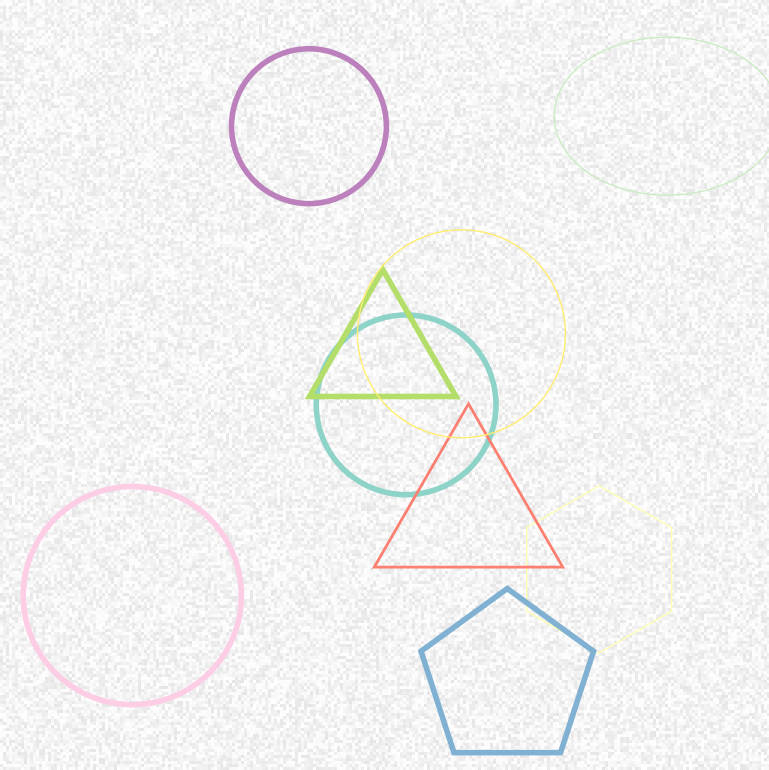[{"shape": "circle", "thickness": 2, "radius": 0.58, "center": [0.527, 0.474]}, {"shape": "hexagon", "thickness": 0.5, "radius": 0.54, "center": [0.778, 0.261]}, {"shape": "triangle", "thickness": 1, "radius": 0.71, "center": [0.608, 0.334]}, {"shape": "pentagon", "thickness": 2, "radius": 0.59, "center": [0.659, 0.118]}, {"shape": "triangle", "thickness": 2, "radius": 0.55, "center": [0.497, 0.54]}, {"shape": "circle", "thickness": 2, "radius": 0.71, "center": [0.172, 0.227]}, {"shape": "circle", "thickness": 2, "radius": 0.5, "center": [0.401, 0.836]}, {"shape": "oval", "thickness": 0.5, "radius": 0.73, "center": [0.866, 0.849]}, {"shape": "circle", "thickness": 0.5, "radius": 0.68, "center": [0.599, 0.567]}]